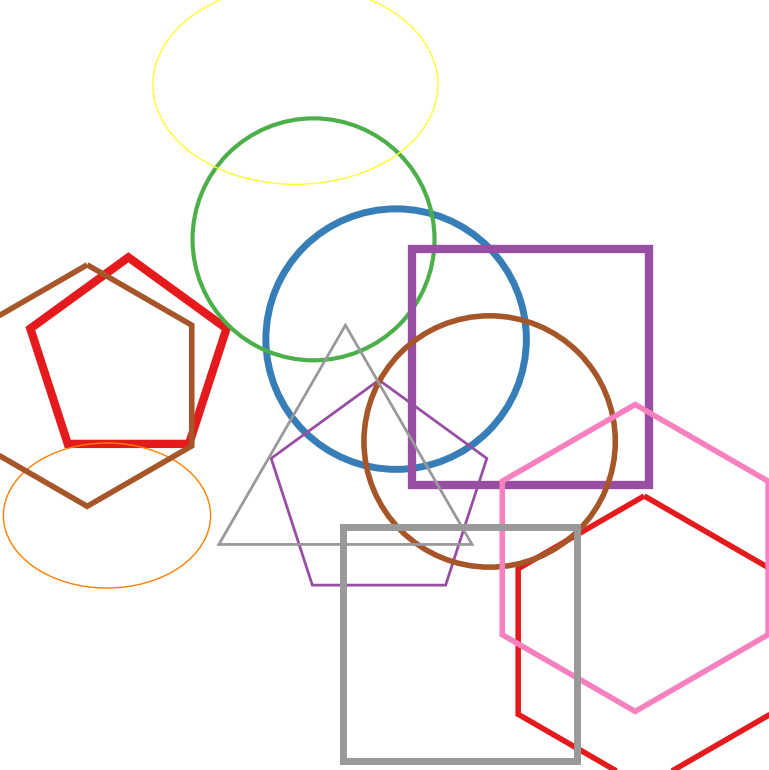[{"shape": "hexagon", "thickness": 2, "radius": 0.95, "center": [0.837, 0.167]}, {"shape": "pentagon", "thickness": 3, "radius": 0.67, "center": [0.167, 0.532]}, {"shape": "circle", "thickness": 2.5, "radius": 0.85, "center": [0.514, 0.56]}, {"shape": "circle", "thickness": 1.5, "radius": 0.79, "center": [0.407, 0.689]}, {"shape": "pentagon", "thickness": 1, "radius": 0.74, "center": [0.492, 0.359]}, {"shape": "square", "thickness": 3, "radius": 0.77, "center": [0.689, 0.524]}, {"shape": "oval", "thickness": 0.5, "radius": 0.67, "center": [0.139, 0.33]}, {"shape": "oval", "thickness": 0.5, "radius": 0.93, "center": [0.384, 0.89]}, {"shape": "hexagon", "thickness": 2, "radius": 0.78, "center": [0.113, 0.499]}, {"shape": "circle", "thickness": 2, "radius": 0.82, "center": [0.636, 0.427]}, {"shape": "hexagon", "thickness": 2, "radius": 1.0, "center": [0.825, 0.275]}, {"shape": "triangle", "thickness": 1, "radius": 0.95, "center": [0.449, 0.388]}, {"shape": "square", "thickness": 2.5, "radius": 0.76, "center": [0.597, 0.164]}]